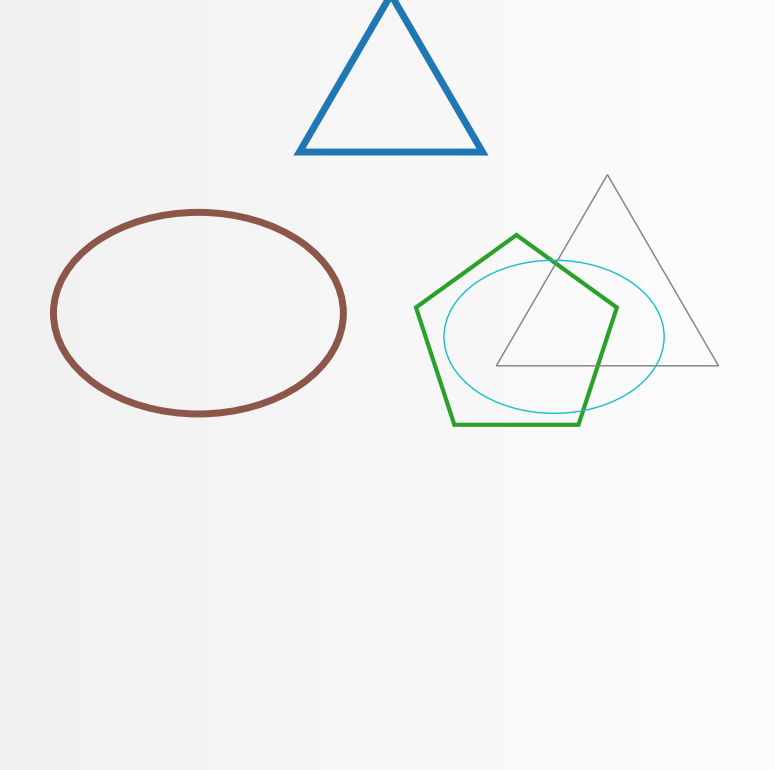[{"shape": "triangle", "thickness": 2.5, "radius": 0.68, "center": [0.504, 0.871]}, {"shape": "pentagon", "thickness": 1.5, "radius": 0.68, "center": [0.666, 0.559]}, {"shape": "oval", "thickness": 2.5, "radius": 0.94, "center": [0.256, 0.593]}, {"shape": "triangle", "thickness": 0.5, "radius": 0.83, "center": [0.784, 0.608]}, {"shape": "oval", "thickness": 0.5, "radius": 0.71, "center": [0.715, 0.563]}]